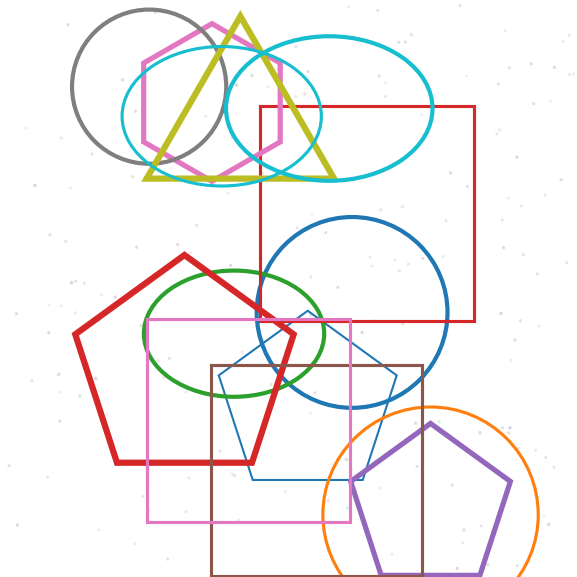[{"shape": "circle", "thickness": 2, "radius": 0.83, "center": [0.61, 0.458]}, {"shape": "pentagon", "thickness": 1, "radius": 0.81, "center": [0.533, 0.299]}, {"shape": "circle", "thickness": 1.5, "radius": 0.93, "center": [0.746, 0.108]}, {"shape": "oval", "thickness": 2, "radius": 0.78, "center": [0.405, 0.421]}, {"shape": "square", "thickness": 1.5, "radius": 0.93, "center": [0.636, 0.63]}, {"shape": "pentagon", "thickness": 3, "radius": 0.99, "center": [0.319, 0.359]}, {"shape": "pentagon", "thickness": 2.5, "radius": 0.73, "center": [0.746, 0.12]}, {"shape": "square", "thickness": 1.5, "radius": 0.91, "center": [0.547, 0.184]}, {"shape": "hexagon", "thickness": 2.5, "radius": 0.68, "center": [0.367, 0.822]}, {"shape": "square", "thickness": 1.5, "radius": 0.88, "center": [0.431, 0.27]}, {"shape": "circle", "thickness": 2, "radius": 0.67, "center": [0.258, 0.849]}, {"shape": "triangle", "thickness": 3, "radius": 0.94, "center": [0.416, 0.784]}, {"shape": "oval", "thickness": 1.5, "radius": 0.86, "center": [0.384, 0.798]}, {"shape": "oval", "thickness": 2, "radius": 0.89, "center": [0.57, 0.811]}]